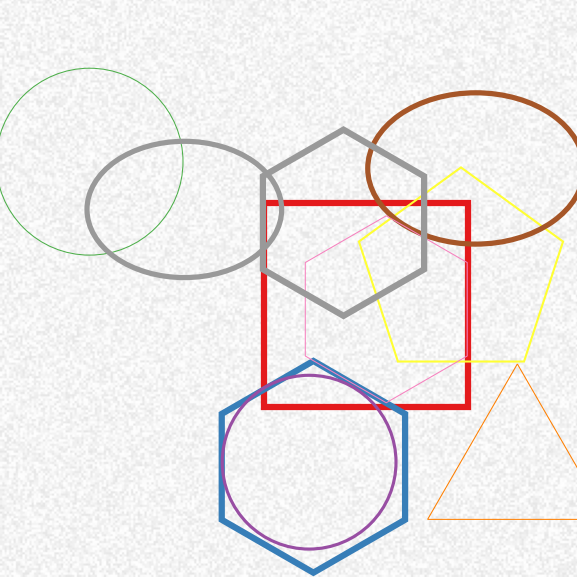[{"shape": "square", "thickness": 3, "radius": 0.88, "center": [0.634, 0.471]}, {"shape": "hexagon", "thickness": 3, "radius": 0.92, "center": [0.543, 0.191]}, {"shape": "circle", "thickness": 0.5, "radius": 0.81, "center": [0.155, 0.719]}, {"shape": "circle", "thickness": 1.5, "radius": 0.75, "center": [0.535, 0.199]}, {"shape": "triangle", "thickness": 0.5, "radius": 0.9, "center": [0.896, 0.19]}, {"shape": "pentagon", "thickness": 1, "radius": 0.93, "center": [0.798, 0.523]}, {"shape": "oval", "thickness": 2.5, "radius": 0.94, "center": [0.824, 0.707]}, {"shape": "hexagon", "thickness": 0.5, "radius": 0.81, "center": [0.669, 0.464]}, {"shape": "oval", "thickness": 2.5, "radius": 0.84, "center": [0.319, 0.636]}, {"shape": "hexagon", "thickness": 3, "radius": 0.81, "center": [0.595, 0.613]}]